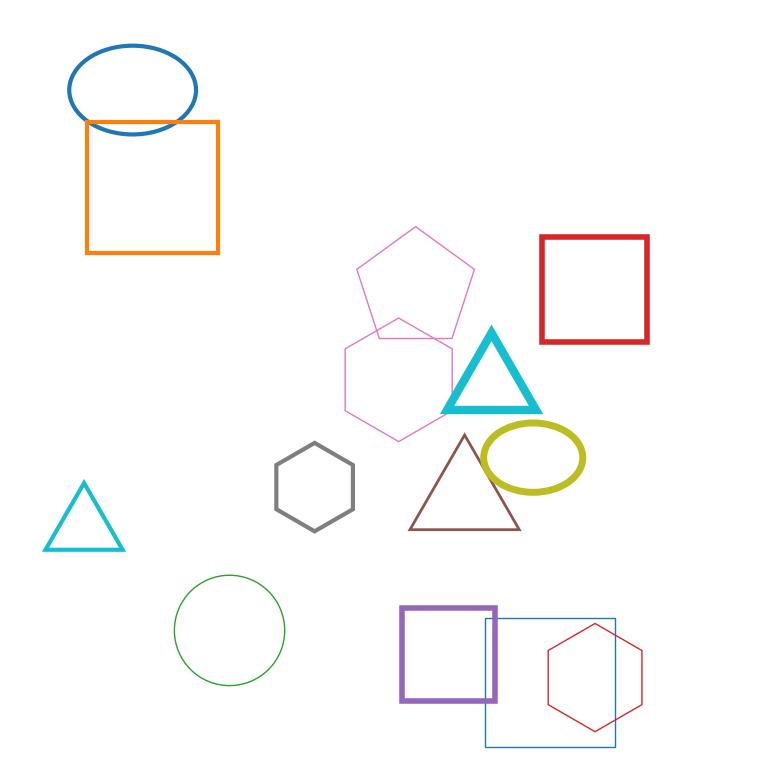[{"shape": "oval", "thickness": 1.5, "radius": 0.41, "center": [0.172, 0.883]}, {"shape": "square", "thickness": 0.5, "radius": 0.42, "center": [0.714, 0.114]}, {"shape": "square", "thickness": 1.5, "radius": 0.43, "center": [0.198, 0.757]}, {"shape": "circle", "thickness": 0.5, "radius": 0.36, "center": [0.298, 0.181]}, {"shape": "square", "thickness": 2, "radius": 0.34, "center": [0.772, 0.624]}, {"shape": "hexagon", "thickness": 0.5, "radius": 0.35, "center": [0.773, 0.12]}, {"shape": "square", "thickness": 2, "radius": 0.3, "center": [0.582, 0.15]}, {"shape": "triangle", "thickness": 1, "radius": 0.41, "center": [0.603, 0.353]}, {"shape": "pentagon", "thickness": 0.5, "radius": 0.4, "center": [0.54, 0.625]}, {"shape": "hexagon", "thickness": 0.5, "radius": 0.4, "center": [0.518, 0.507]}, {"shape": "hexagon", "thickness": 1.5, "radius": 0.29, "center": [0.409, 0.367]}, {"shape": "oval", "thickness": 2.5, "radius": 0.32, "center": [0.693, 0.406]}, {"shape": "triangle", "thickness": 3, "radius": 0.33, "center": [0.638, 0.501]}, {"shape": "triangle", "thickness": 1.5, "radius": 0.29, "center": [0.109, 0.315]}]